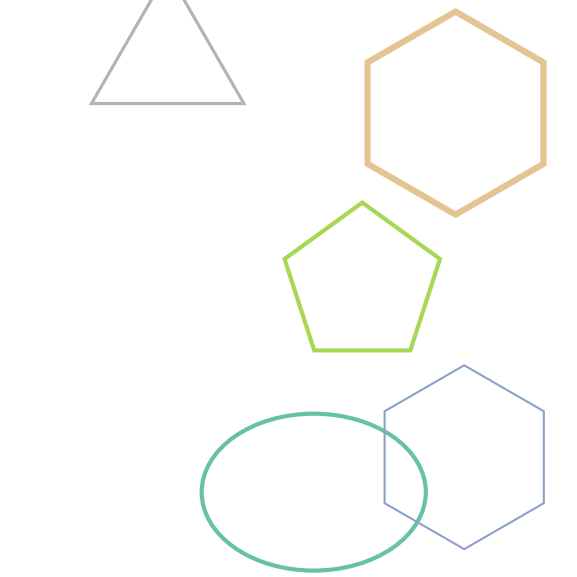[{"shape": "oval", "thickness": 2, "radius": 0.97, "center": [0.543, 0.147]}, {"shape": "hexagon", "thickness": 1, "radius": 0.8, "center": [0.804, 0.207]}, {"shape": "pentagon", "thickness": 2, "radius": 0.71, "center": [0.627, 0.507]}, {"shape": "hexagon", "thickness": 3, "radius": 0.88, "center": [0.789, 0.803]}, {"shape": "triangle", "thickness": 1.5, "radius": 0.76, "center": [0.29, 0.896]}]